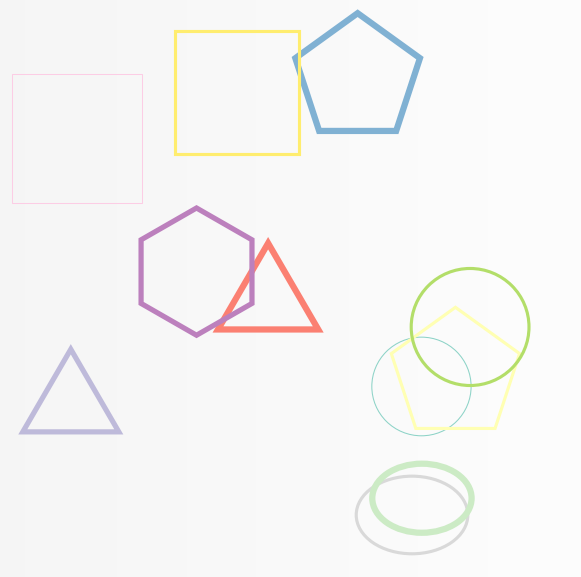[{"shape": "circle", "thickness": 0.5, "radius": 0.43, "center": [0.725, 0.33]}, {"shape": "pentagon", "thickness": 1.5, "radius": 0.58, "center": [0.784, 0.351]}, {"shape": "triangle", "thickness": 2.5, "radius": 0.48, "center": [0.122, 0.299]}, {"shape": "triangle", "thickness": 3, "radius": 0.5, "center": [0.461, 0.478]}, {"shape": "pentagon", "thickness": 3, "radius": 0.56, "center": [0.615, 0.864]}, {"shape": "circle", "thickness": 1.5, "radius": 0.51, "center": [0.809, 0.433]}, {"shape": "square", "thickness": 0.5, "radius": 0.56, "center": [0.132, 0.759]}, {"shape": "oval", "thickness": 1.5, "radius": 0.48, "center": [0.709, 0.107]}, {"shape": "hexagon", "thickness": 2.5, "radius": 0.55, "center": [0.338, 0.529]}, {"shape": "oval", "thickness": 3, "radius": 0.43, "center": [0.726, 0.136]}, {"shape": "square", "thickness": 1.5, "radius": 0.53, "center": [0.407, 0.84]}]